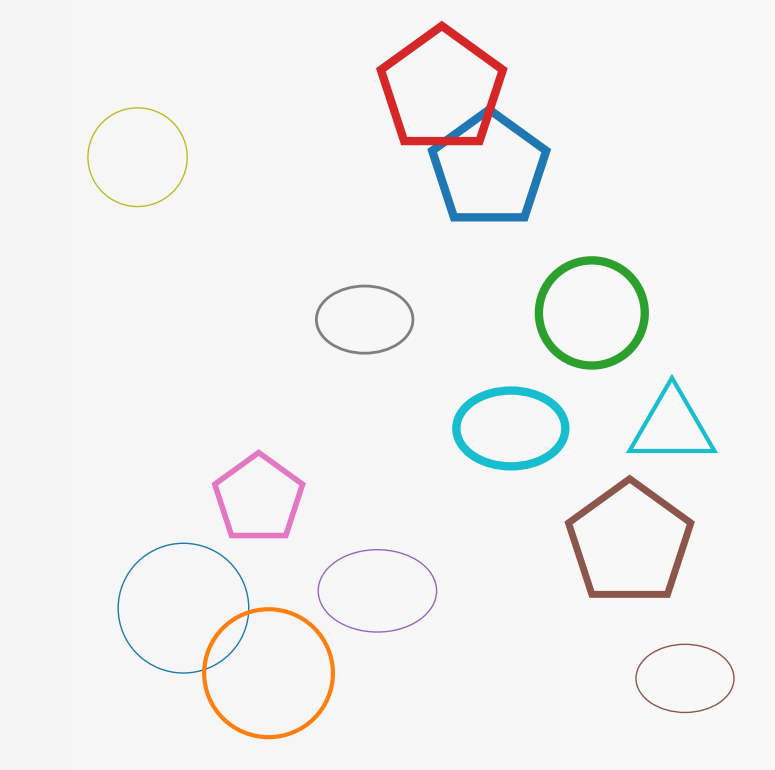[{"shape": "circle", "thickness": 0.5, "radius": 0.42, "center": [0.237, 0.21]}, {"shape": "pentagon", "thickness": 3, "radius": 0.39, "center": [0.631, 0.78]}, {"shape": "circle", "thickness": 1.5, "radius": 0.42, "center": [0.347, 0.126]}, {"shape": "circle", "thickness": 3, "radius": 0.34, "center": [0.764, 0.594]}, {"shape": "pentagon", "thickness": 3, "radius": 0.41, "center": [0.57, 0.884]}, {"shape": "oval", "thickness": 0.5, "radius": 0.38, "center": [0.487, 0.233]}, {"shape": "oval", "thickness": 0.5, "radius": 0.32, "center": [0.884, 0.119]}, {"shape": "pentagon", "thickness": 2.5, "radius": 0.41, "center": [0.812, 0.295]}, {"shape": "pentagon", "thickness": 2, "radius": 0.3, "center": [0.334, 0.353]}, {"shape": "oval", "thickness": 1, "radius": 0.31, "center": [0.471, 0.585]}, {"shape": "circle", "thickness": 0.5, "radius": 0.32, "center": [0.178, 0.796]}, {"shape": "triangle", "thickness": 1.5, "radius": 0.32, "center": [0.867, 0.446]}, {"shape": "oval", "thickness": 3, "radius": 0.35, "center": [0.659, 0.444]}]